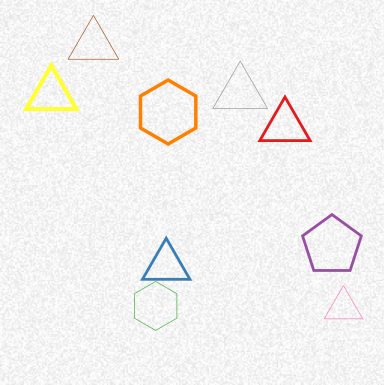[{"shape": "triangle", "thickness": 2, "radius": 0.38, "center": [0.74, 0.673]}, {"shape": "triangle", "thickness": 2, "radius": 0.36, "center": [0.432, 0.31]}, {"shape": "hexagon", "thickness": 0.5, "radius": 0.32, "center": [0.404, 0.205]}, {"shape": "pentagon", "thickness": 2, "radius": 0.4, "center": [0.862, 0.362]}, {"shape": "hexagon", "thickness": 2.5, "radius": 0.42, "center": [0.437, 0.709]}, {"shape": "triangle", "thickness": 3, "radius": 0.38, "center": [0.133, 0.754]}, {"shape": "triangle", "thickness": 0.5, "radius": 0.38, "center": [0.243, 0.884]}, {"shape": "triangle", "thickness": 0.5, "radius": 0.29, "center": [0.892, 0.201]}, {"shape": "triangle", "thickness": 0.5, "radius": 0.41, "center": [0.624, 0.759]}]